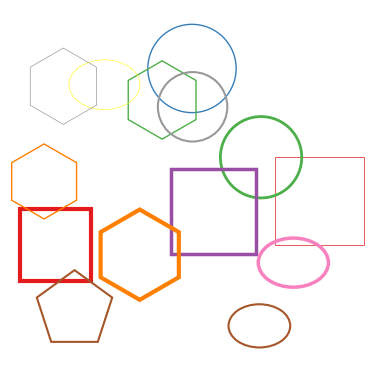[{"shape": "square", "thickness": 3, "radius": 0.46, "center": [0.144, 0.363]}, {"shape": "square", "thickness": 0.5, "radius": 0.58, "center": [0.829, 0.478]}, {"shape": "circle", "thickness": 1, "radius": 0.57, "center": [0.499, 0.822]}, {"shape": "hexagon", "thickness": 1, "radius": 0.51, "center": [0.421, 0.74]}, {"shape": "circle", "thickness": 2, "radius": 0.53, "center": [0.678, 0.592]}, {"shape": "square", "thickness": 2.5, "radius": 0.55, "center": [0.555, 0.451]}, {"shape": "hexagon", "thickness": 1, "radius": 0.49, "center": [0.115, 0.529]}, {"shape": "hexagon", "thickness": 3, "radius": 0.59, "center": [0.363, 0.338]}, {"shape": "oval", "thickness": 0.5, "radius": 0.46, "center": [0.271, 0.78]}, {"shape": "oval", "thickness": 1.5, "radius": 0.4, "center": [0.674, 0.154]}, {"shape": "pentagon", "thickness": 1.5, "radius": 0.51, "center": [0.194, 0.195]}, {"shape": "oval", "thickness": 2.5, "radius": 0.46, "center": [0.762, 0.318]}, {"shape": "circle", "thickness": 1.5, "radius": 0.45, "center": [0.5, 0.723]}, {"shape": "hexagon", "thickness": 0.5, "radius": 0.5, "center": [0.164, 0.776]}]